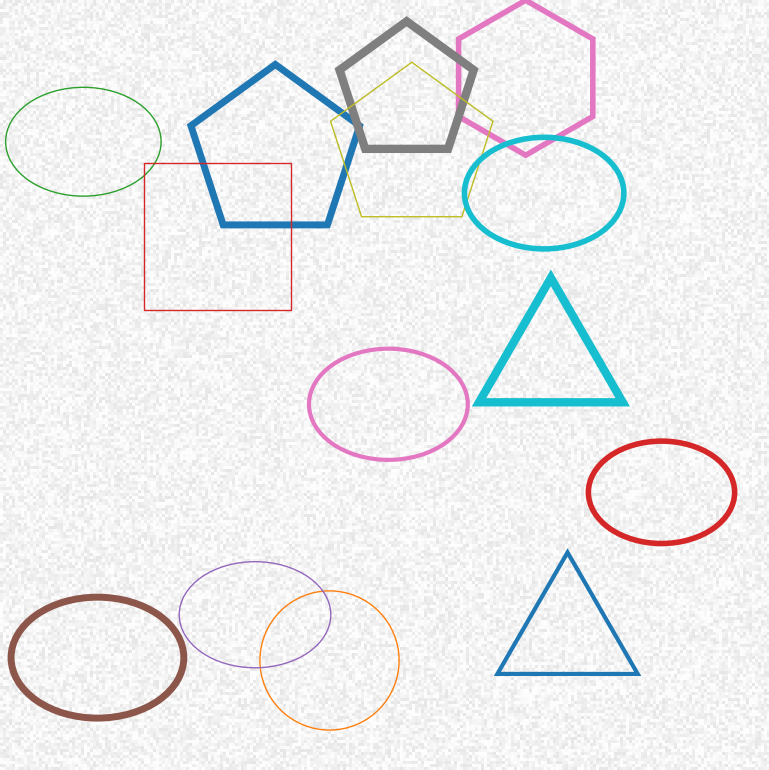[{"shape": "pentagon", "thickness": 2.5, "radius": 0.58, "center": [0.358, 0.801]}, {"shape": "triangle", "thickness": 1.5, "radius": 0.53, "center": [0.737, 0.177]}, {"shape": "circle", "thickness": 0.5, "radius": 0.45, "center": [0.428, 0.142]}, {"shape": "oval", "thickness": 0.5, "radius": 0.5, "center": [0.108, 0.816]}, {"shape": "oval", "thickness": 2, "radius": 0.47, "center": [0.859, 0.361]}, {"shape": "square", "thickness": 0.5, "radius": 0.48, "center": [0.282, 0.693]}, {"shape": "oval", "thickness": 0.5, "radius": 0.49, "center": [0.331, 0.202]}, {"shape": "oval", "thickness": 2.5, "radius": 0.56, "center": [0.127, 0.146]}, {"shape": "hexagon", "thickness": 2, "radius": 0.5, "center": [0.683, 0.899]}, {"shape": "oval", "thickness": 1.5, "radius": 0.52, "center": [0.504, 0.475]}, {"shape": "pentagon", "thickness": 3, "radius": 0.46, "center": [0.528, 0.881]}, {"shape": "pentagon", "thickness": 0.5, "radius": 0.55, "center": [0.535, 0.808]}, {"shape": "triangle", "thickness": 3, "radius": 0.54, "center": [0.715, 0.531]}, {"shape": "oval", "thickness": 2, "radius": 0.52, "center": [0.707, 0.749]}]